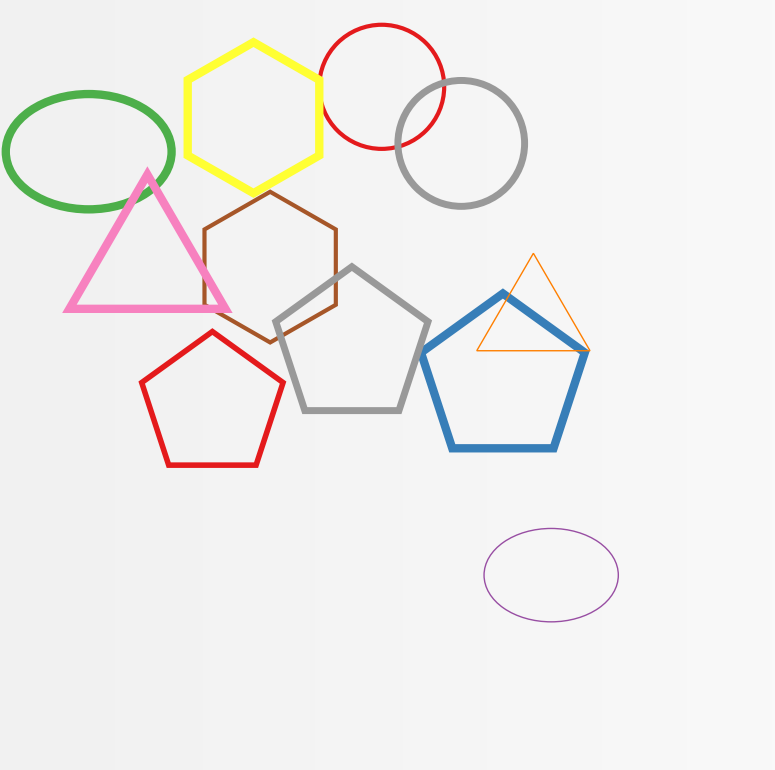[{"shape": "circle", "thickness": 1.5, "radius": 0.4, "center": [0.493, 0.887]}, {"shape": "pentagon", "thickness": 2, "radius": 0.48, "center": [0.274, 0.474]}, {"shape": "pentagon", "thickness": 3, "radius": 0.56, "center": [0.649, 0.508]}, {"shape": "oval", "thickness": 3, "radius": 0.53, "center": [0.114, 0.803]}, {"shape": "oval", "thickness": 0.5, "radius": 0.43, "center": [0.711, 0.253]}, {"shape": "triangle", "thickness": 0.5, "radius": 0.42, "center": [0.688, 0.587]}, {"shape": "hexagon", "thickness": 3, "radius": 0.49, "center": [0.327, 0.847]}, {"shape": "hexagon", "thickness": 1.5, "radius": 0.49, "center": [0.349, 0.653]}, {"shape": "triangle", "thickness": 3, "radius": 0.58, "center": [0.19, 0.657]}, {"shape": "circle", "thickness": 2.5, "radius": 0.41, "center": [0.595, 0.814]}, {"shape": "pentagon", "thickness": 2.5, "radius": 0.52, "center": [0.454, 0.55]}]